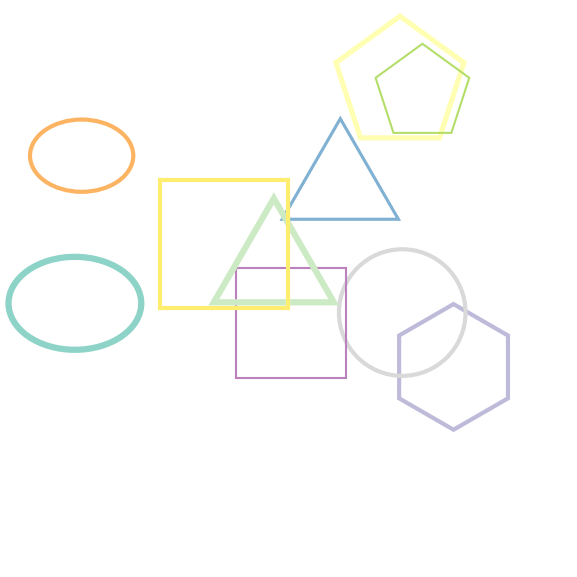[{"shape": "oval", "thickness": 3, "radius": 0.57, "center": [0.13, 0.474]}, {"shape": "pentagon", "thickness": 2.5, "radius": 0.58, "center": [0.693, 0.855]}, {"shape": "hexagon", "thickness": 2, "radius": 0.54, "center": [0.785, 0.364]}, {"shape": "triangle", "thickness": 1.5, "radius": 0.58, "center": [0.589, 0.678]}, {"shape": "oval", "thickness": 2, "radius": 0.45, "center": [0.141, 0.73]}, {"shape": "pentagon", "thickness": 1, "radius": 0.43, "center": [0.731, 0.838]}, {"shape": "circle", "thickness": 2, "radius": 0.55, "center": [0.697, 0.458]}, {"shape": "square", "thickness": 1, "radius": 0.48, "center": [0.504, 0.44]}, {"shape": "triangle", "thickness": 3, "radius": 0.6, "center": [0.474, 0.536]}, {"shape": "square", "thickness": 2, "radius": 0.55, "center": [0.387, 0.577]}]